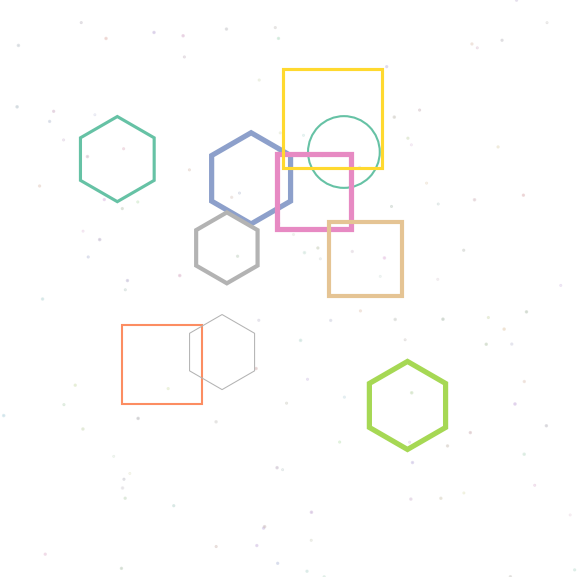[{"shape": "hexagon", "thickness": 1.5, "radius": 0.37, "center": [0.203, 0.724]}, {"shape": "circle", "thickness": 1, "radius": 0.31, "center": [0.595, 0.736]}, {"shape": "square", "thickness": 1, "radius": 0.34, "center": [0.281, 0.368]}, {"shape": "hexagon", "thickness": 2.5, "radius": 0.39, "center": [0.435, 0.69]}, {"shape": "square", "thickness": 2.5, "radius": 0.32, "center": [0.543, 0.667]}, {"shape": "hexagon", "thickness": 2.5, "radius": 0.38, "center": [0.706, 0.297]}, {"shape": "square", "thickness": 1.5, "radius": 0.43, "center": [0.576, 0.794]}, {"shape": "square", "thickness": 2, "radius": 0.32, "center": [0.633, 0.55]}, {"shape": "hexagon", "thickness": 0.5, "radius": 0.33, "center": [0.385, 0.389]}, {"shape": "hexagon", "thickness": 2, "radius": 0.31, "center": [0.393, 0.57]}]